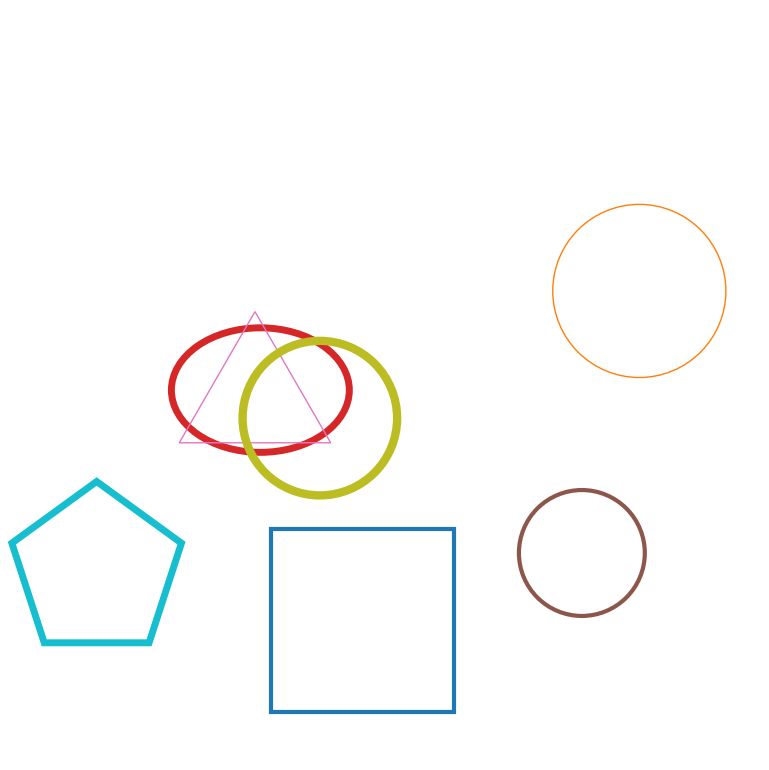[{"shape": "square", "thickness": 1.5, "radius": 0.6, "center": [0.471, 0.194]}, {"shape": "circle", "thickness": 0.5, "radius": 0.56, "center": [0.83, 0.622]}, {"shape": "oval", "thickness": 2.5, "radius": 0.58, "center": [0.338, 0.493]}, {"shape": "circle", "thickness": 1.5, "radius": 0.41, "center": [0.756, 0.282]}, {"shape": "triangle", "thickness": 0.5, "radius": 0.57, "center": [0.331, 0.482]}, {"shape": "circle", "thickness": 3, "radius": 0.5, "center": [0.415, 0.457]}, {"shape": "pentagon", "thickness": 2.5, "radius": 0.58, "center": [0.126, 0.259]}]